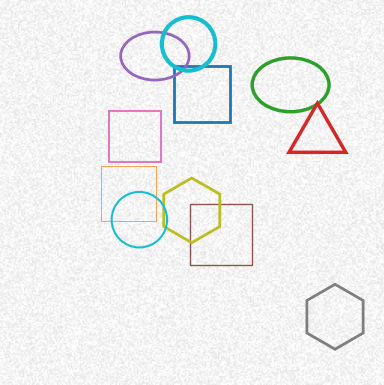[{"shape": "square", "thickness": 2, "radius": 0.37, "center": [0.524, 0.756]}, {"shape": "square", "thickness": 0.5, "radius": 0.36, "center": [0.333, 0.497]}, {"shape": "oval", "thickness": 2.5, "radius": 0.5, "center": [0.755, 0.78]}, {"shape": "triangle", "thickness": 2.5, "radius": 0.42, "center": [0.824, 0.647]}, {"shape": "oval", "thickness": 2, "radius": 0.45, "center": [0.402, 0.854]}, {"shape": "square", "thickness": 1, "radius": 0.4, "center": [0.574, 0.391]}, {"shape": "square", "thickness": 1.5, "radius": 0.34, "center": [0.35, 0.645]}, {"shape": "hexagon", "thickness": 2, "radius": 0.42, "center": [0.87, 0.177]}, {"shape": "hexagon", "thickness": 2, "radius": 0.42, "center": [0.498, 0.454]}, {"shape": "circle", "thickness": 1.5, "radius": 0.36, "center": [0.362, 0.429]}, {"shape": "circle", "thickness": 3, "radius": 0.35, "center": [0.49, 0.886]}]